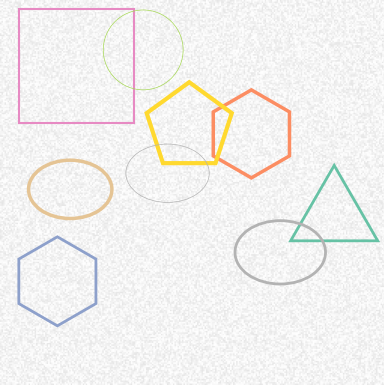[{"shape": "triangle", "thickness": 2, "radius": 0.65, "center": [0.868, 0.44]}, {"shape": "hexagon", "thickness": 2.5, "radius": 0.57, "center": [0.653, 0.652]}, {"shape": "hexagon", "thickness": 2, "radius": 0.58, "center": [0.149, 0.269]}, {"shape": "square", "thickness": 1.5, "radius": 0.74, "center": [0.199, 0.829]}, {"shape": "circle", "thickness": 0.5, "radius": 0.52, "center": [0.372, 0.87]}, {"shape": "pentagon", "thickness": 3, "radius": 0.58, "center": [0.492, 0.67]}, {"shape": "oval", "thickness": 2.5, "radius": 0.54, "center": [0.182, 0.508]}, {"shape": "oval", "thickness": 2, "radius": 0.59, "center": [0.728, 0.345]}, {"shape": "oval", "thickness": 0.5, "radius": 0.54, "center": [0.435, 0.55]}]